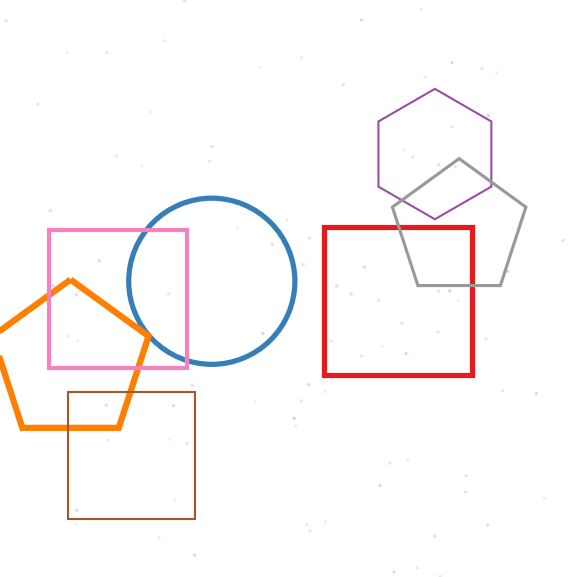[{"shape": "square", "thickness": 2.5, "radius": 0.64, "center": [0.689, 0.478]}, {"shape": "circle", "thickness": 2.5, "radius": 0.72, "center": [0.367, 0.512]}, {"shape": "hexagon", "thickness": 1, "radius": 0.56, "center": [0.753, 0.732]}, {"shape": "pentagon", "thickness": 3, "radius": 0.71, "center": [0.122, 0.373]}, {"shape": "square", "thickness": 1, "radius": 0.55, "center": [0.228, 0.21]}, {"shape": "square", "thickness": 2, "radius": 0.6, "center": [0.204, 0.482]}, {"shape": "pentagon", "thickness": 1.5, "radius": 0.61, "center": [0.795, 0.603]}]